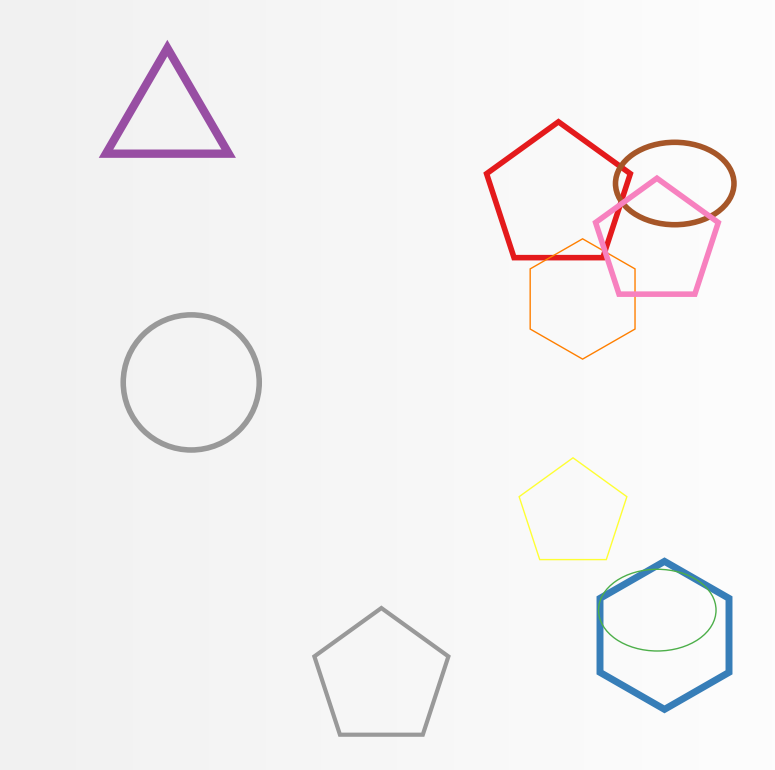[{"shape": "pentagon", "thickness": 2, "radius": 0.49, "center": [0.721, 0.744]}, {"shape": "hexagon", "thickness": 2.5, "radius": 0.48, "center": [0.857, 0.175]}, {"shape": "oval", "thickness": 0.5, "radius": 0.38, "center": [0.848, 0.208]}, {"shape": "triangle", "thickness": 3, "radius": 0.46, "center": [0.216, 0.846]}, {"shape": "hexagon", "thickness": 0.5, "radius": 0.39, "center": [0.752, 0.612]}, {"shape": "pentagon", "thickness": 0.5, "radius": 0.37, "center": [0.739, 0.332]}, {"shape": "oval", "thickness": 2, "radius": 0.38, "center": [0.871, 0.762]}, {"shape": "pentagon", "thickness": 2, "radius": 0.42, "center": [0.848, 0.685]}, {"shape": "circle", "thickness": 2, "radius": 0.44, "center": [0.247, 0.503]}, {"shape": "pentagon", "thickness": 1.5, "radius": 0.45, "center": [0.492, 0.119]}]